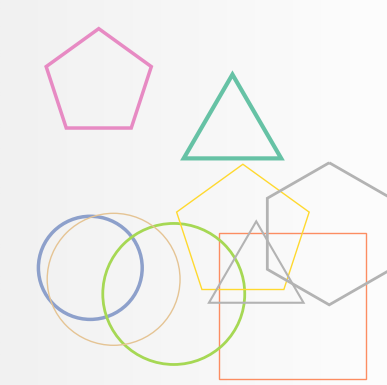[{"shape": "triangle", "thickness": 3, "radius": 0.73, "center": [0.6, 0.661]}, {"shape": "square", "thickness": 1, "radius": 0.95, "center": [0.755, 0.205]}, {"shape": "circle", "thickness": 2.5, "radius": 0.67, "center": [0.233, 0.304]}, {"shape": "pentagon", "thickness": 2.5, "radius": 0.71, "center": [0.255, 0.783]}, {"shape": "circle", "thickness": 2, "radius": 0.92, "center": [0.448, 0.236]}, {"shape": "pentagon", "thickness": 1, "radius": 0.9, "center": [0.627, 0.394]}, {"shape": "circle", "thickness": 1, "radius": 0.86, "center": [0.293, 0.275]}, {"shape": "triangle", "thickness": 1.5, "radius": 0.7, "center": [0.661, 0.284]}, {"shape": "hexagon", "thickness": 2, "radius": 0.92, "center": [0.85, 0.393]}]